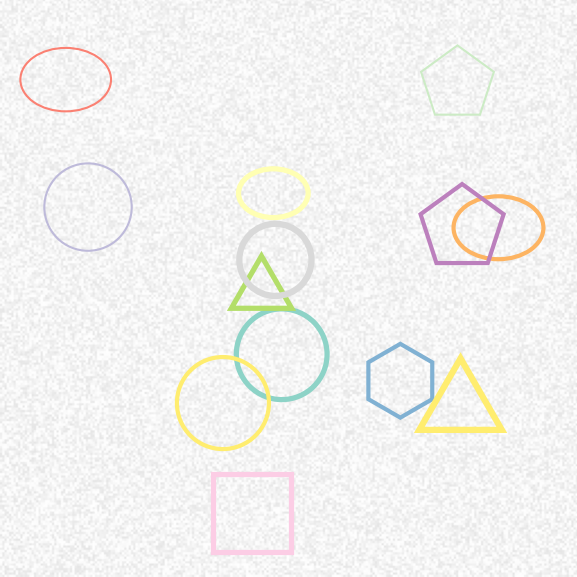[{"shape": "circle", "thickness": 2.5, "radius": 0.39, "center": [0.488, 0.386]}, {"shape": "oval", "thickness": 2.5, "radius": 0.3, "center": [0.473, 0.665]}, {"shape": "circle", "thickness": 1, "radius": 0.38, "center": [0.152, 0.641]}, {"shape": "oval", "thickness": 1, "radius": 0.39, "center": [0.114, 0.861]}, {"shape": "hexagon", "thickness": 2, "radius": 0.32, "center": [0.693, 0.34]}, {"shape": "oval", "thickness": 2, "radius": 0.39, "center": [0.863, 0.605]}, {"shape": "triangle", "thickness": 2.5, "radius": 0.3, "center": [0.453, 0.495]}, {"shape": "square", "thickness": 2.5, "radius": 0.34, "center": [0.436, 0.111]}, {"shape": "circle", "thickness": 3, "radius": 0.31, "center": [0.477, 0.549]}, {"shape": "pentagon", "thickness": 2, "radius": 0.38, "center": [0.8, 0.605]}, {"shape": "pentagon", "thickness": 1, "radius": 0.33, "center": [0.792, 0.854]}, {"shape": "circle", "thickness": 2, "radius": 0.4, "center": [0.386, 0.301]}, {"shape": "triangle", "thickness": 3, "radius": 0.41, "center": [0.797, 0.296]}]